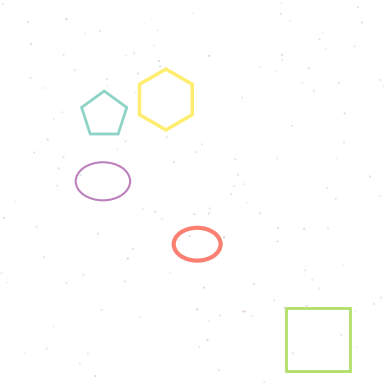[{"shape": "pentagon", "thickness": 2, "radius": 0.31, "center": [0.271, 0.702]}, {"shape": "oval", "thickness": 3, "radius": 0.3, "center": [0.512, 0.366]}, {"shape": "square", "thickness": 2, "radius": 0.41, "center": [0.827, 0.118]}, {"shape": "oval", "thickness": 1.5, "radius": 0.35, "center": [0.267, 0.529]}, {"shape": "hexagon", "thickness": 2.5, "radius": 0.4, "center": [0.431, 0.742]}]